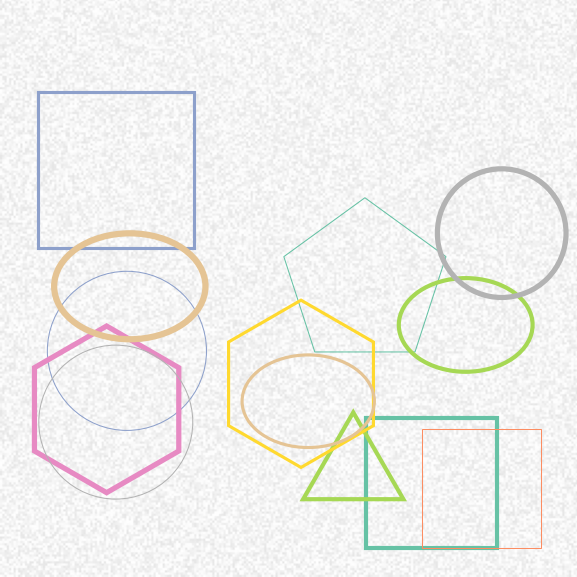[{"shape": "pentagon", "thickness": 0.5, "radius": 0.74, "center": [0.632, 0.509]}, {"shape": "square", "thickness": 2, "radius": 0.57, "center": [0.747, 0.163]}, {"shape": "square", "thickness": 0.5, "radius": 0.51, "center": [0.834, 0.154]}, {"shape": "square", "thickness": 1.5, "radius": 0.68, "center": [0.201, 0.705]}, {"shape": "circle", "thickness": 0.5, "radius": 0.69, "center": [0.22, 0.392]}, {"shape": "hexagon", "thickness": 2.5, "radius": 0.72, "center": [0.185, 0.29]}, {"shape": "oval", "thickness": 2, "radius": 0.58, "center": [0.806, 0.436]}, {"shape": "triangle", "thickness": 2, "radius": 0.5, "center": [0.612, 0.185]}, {"shape": "hexagon", "thickness": 1.5, "radius": 0.72, "center": [0.521, 0.335]}, {"shape": "oval", "thickness": 3, "radius": 0.66, "center": [0.225, 0.503]}, {"shape": "oval", "thickness": 1.5, "radius": 0.57, "center": [0.534, 0.304]}, {"shape": "circle", "thickness": 2.5, "radius": 0.56, "center": [0.869, 0.595]}, {"shape": "circle", "thickness": 0.5, "radius": 0.67, "center": [0.2, 0.268]}]